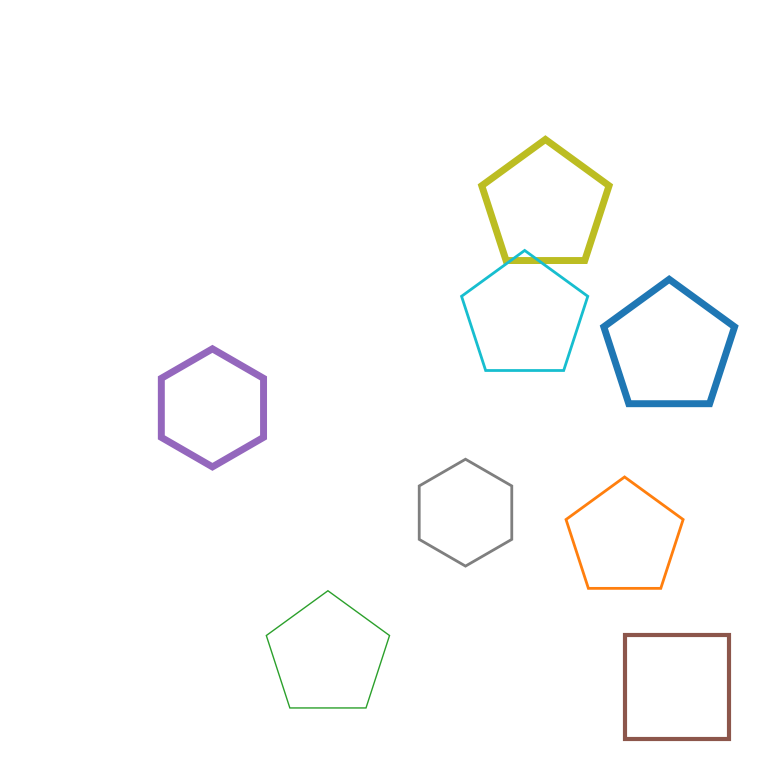[{"shape": "pentagon", "thickness": 2.5, "radius": 0.45, "center": [0.869, 0.548]}, {"shape": "pentagon", "thickness": 1, "radius": 0.4, "center": [0.811, 0.301]}, {"shape": "pentagon", "thickness": 0.5, "radius": 0.42, "center": [0.426, 0.149]}, {"shape": "hexagon", "thickness": 2.5, "radius": 0.38, "center": [0.276, 0.47]}, {"shape": "square", "thickness": 1.5, "radius": 0.34, "center": [0.879, 0.108]}, {"shape": "hexagon", "thickness": 1, "radius": 0.35, "center": [0.605, 0.334]}, {"shape": "pentagon", "thickness": 2.5, "radius": 0.43, "center": [0.708, 0.732]}, {"shape": "pentagon", "thickness": 1, "radius": 0.43, "center": [0.681, 0.589]}]